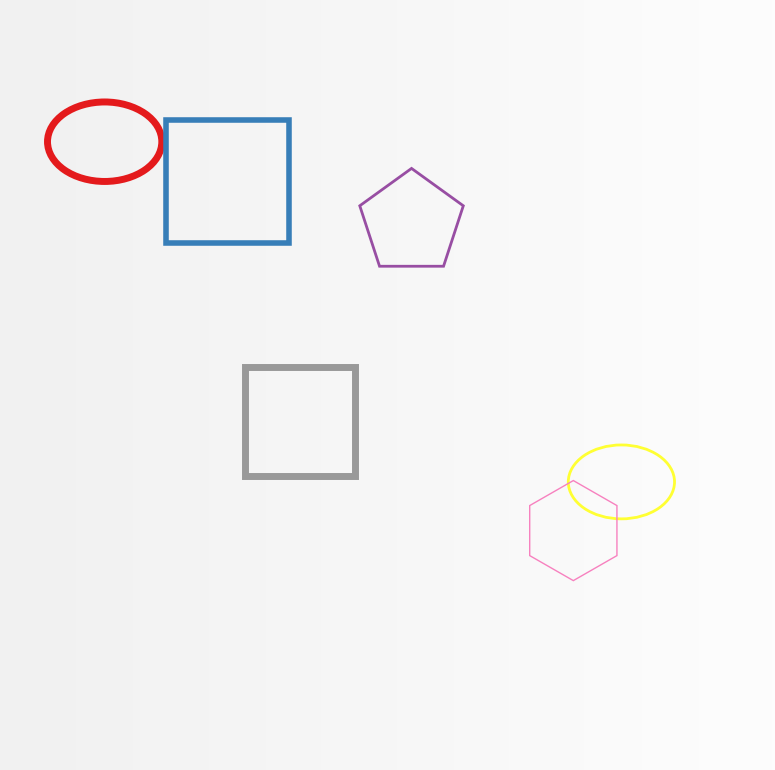[{"shape": "oval", "thickness": 2.5, "radius": 0.37, "center": [0.135, 0.816]}, {"shape": "square", "thickness": 2, "radius": 0.4, "center": [0.293, 0.764]}, {"shape": "pentagon", "thickness": 1, "radius": 0.35, "center": [0.531, 0.711]}, {"shape": "oval", "thickness": 1, "radius": 0.34, "center": [0.802, 0.374]}, {"shape": "hexagon", "thickness": 0.5, "radius": 0.32, "center": [0.74, 0.311]}, {"shape": "square", "thickness": 2.5, "radius": 0.35, "center": [0.387, 0.453]}]